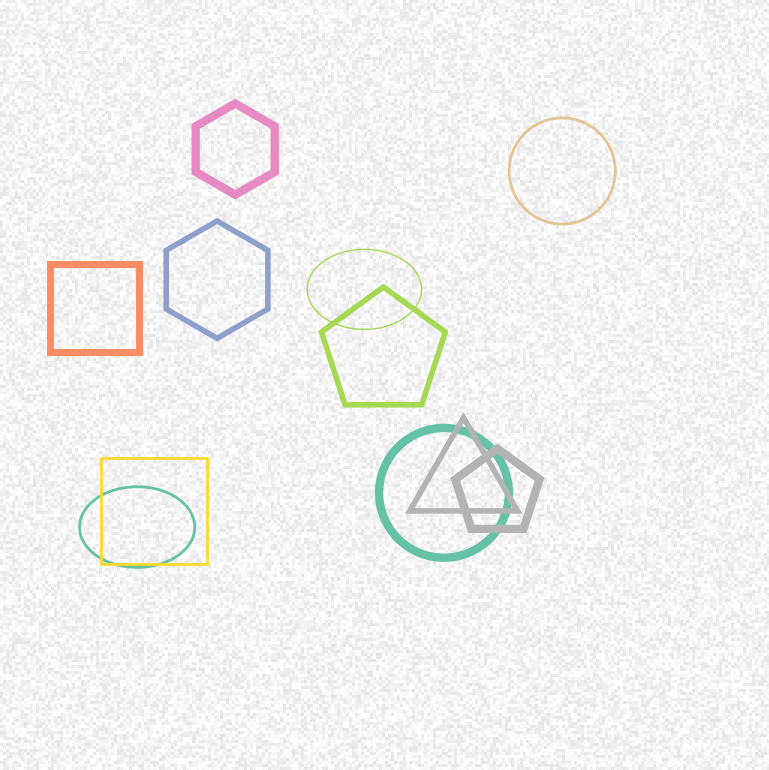[{"shape": "circle", "thickness": 3, "radius": 0.42, "center": [0.577, 0.36]}, {"shape": "oval", "thickness": 1, "radius": 0.37, "center": [0.178, 0.316]}, {"shape": "square", "thickness": 2.5, "radius": 0.29, "center": [0.123, 0.6]}, {"shape": "hexagon", "thickness": 2, "radius": 0.38, "center": [0.282, 0.637]}, {"shape": "hexagon", "thickness": 3, "radius": 0.3, "center": [0.305, 0.806]}, {"shape": "pentagon", "thickness": 2, "radius": 0.42, "center": [0.498, 0.543]}, {"shape": "oval", "thickness": 0.5, "radius": 0.37, "center": [0.473, 0.624]}, {"shape": "square", "thickness": 1, "radius": 0.35, "center": [0.2, 0.336]}, {"shape": "circle", "thickness": 1, "radius": 0.34, "center": [0.73, 0.778]}, {"shape": "triangle", "thickness": 2, "radius": 0.4, "center": [0.602, 0.377]}, {"shape": "pentagon", "thickness": 3, "radius": 0.29, "center": [0.646, 0.36]}]